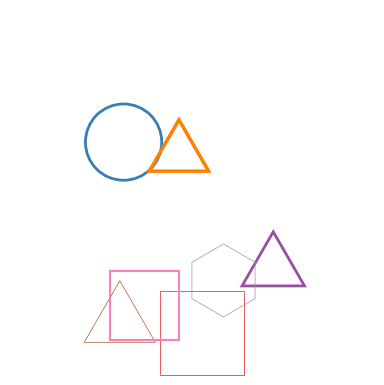[{"shape": "square", "thickness": 0.5, "radius": 0.55, "center": [0.525, 0.136]}, {"shape": "circle", "thickness": 2, "radius": 0.5, "center": [0.321, 0.631]}, {"shape": "triangle", "thickness": 2, "radius": 0.47, "center": [0.71, 0.304]}, {"shape": "triangle", "thickness": 2.5, "radius": 0.44, "center": [0.465, 0.6]}, {"shape": "triangle", "thickness": 0.5, "radius": 0.53, "center": [0.311, 0.164]}, {"shape": "square", "thickness": 1.5, "radius": 0.45, "center": [0.376, 0.207]}, {"shape": "hexagon", "thickness": 0.5, "radius": 0.47, "center": [0.581, 0.272]}]